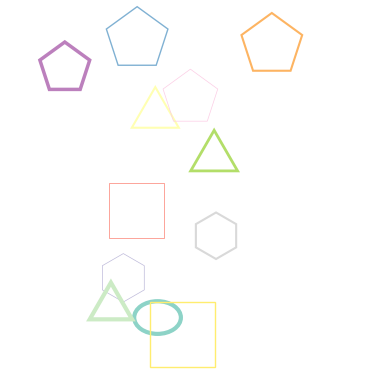[{"shape": "oval", "thickness": 3, "radius": 0.3, "center": [0.409, 0.175]}, {"shape": "triangle", "thickness": 1.5, "radius": 0.35, "center": [0.403, 0.703]}, {"shape": "hexagon", "thickness": 0.5, "radius": 0.31, "center": [0.32, 0.278]}, {"shape": "square", "thickness": 0.5, "radius": 0.36, "center": [0.355, 0.453]}, {"shape": "pentagon", "thickness": 1, "radius": 0.42, "center": [0.356, 0.899]}, {"shape": "pentagon", "thickness": 1.5, "radius": 0.41, "center": [0.706, 0.883]}, {"shape": "triangle", "thickness": 2, "radius": 0.35, "center": [0.556, 0.591]}, {"shape": "pentagon", "thickness": 0.5, "radius": 0.37, "center": [0.495, 0.746]}, {"shape": "hexagon", "thickness": 1.5, "radius": 0.3, "center": [0.561, 0.388]}, {"shape": "pentagon", "thickness": 2.5, "radius": 0.34, "center": [0.168, 0.823]}, {"shape": "triangle", "thickness": 3, "radius": 0.32, "center": [0.288, 0.202]}, {"shape": "square", "thickness": 1, "radius": 0.42, "center": [0.474, 0.131]}]